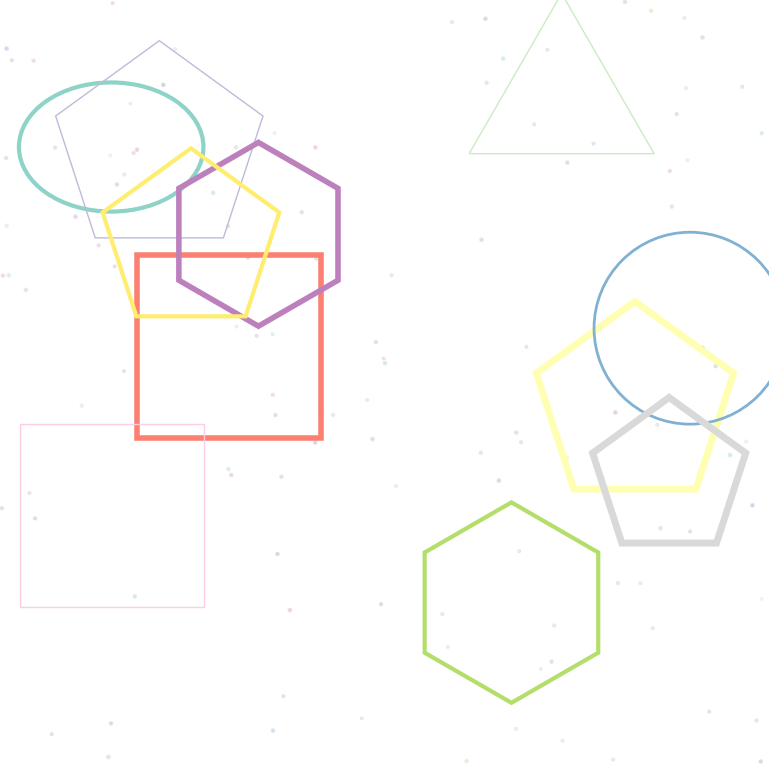[{"shape": "oval", "thickness": 1.5, "radius": 0.6, "center": [0.144, 0.809]}, {"shape": "pentagon", "thickness": 2.5, "radius": 0.67, "center": [0.825, 0.474]}, {"shape": "pentagon", "thickness": 0.5, "radius": 0.71, "center": [0.207, 0.806]}, {"shape": "square", "thickness": 2, "radius": 0.6, "center": [0.297, 0.55]}, {"shape": "circle", "thickness": 1, "radius": 0.62, "center": [0.896, 0.574]}, {"shape": "hexagon", "thickness": 1.5, "radius": 0.65, "center": [0.664, 0.217]}, {"shape": "square", "thickness": 0.5, "radius": 0.6, "center": [0.145, 0.331]}, {"shape": "pentagon", "thickness": 2.5, "radius": 0.52, "center": [0.869, 0.379]}, {"shape": "hexagon", "thickness": 2, "radius": 0.6, "center": [0.336, 0.696]}, {"shape": "triangle", "thickness": 0.5, "radius": 0.69, "center": [0.729, 0.87]}, {"shape": "pentagon", "thickness": 1.5, "radius": 0.6, "center": [0.248, 0.687]}]